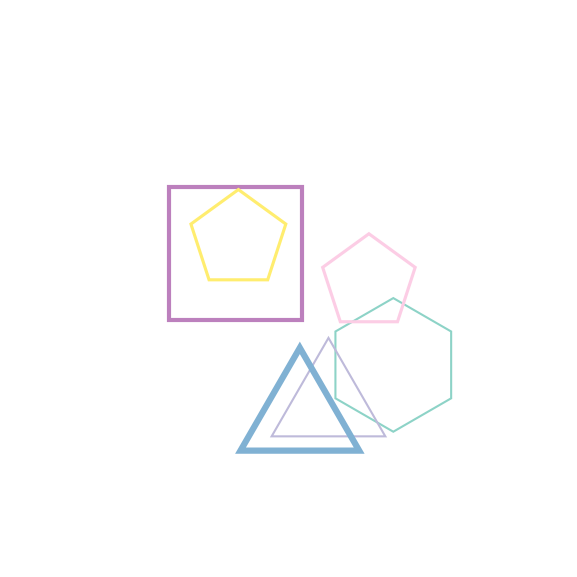[{"shape": "hexagon", "thickness": 1, "radius": 0.58, "center": [0.681, 0.367]}, {"shape": "triangle", "thickness": 1, "radius": 0.57, "center": [0.569, 0.3]}, {"shape": "triangle", "thickness": 3, "radius": 0.59, "center": [0.519, 0.278]}, {"shape": "pentagon", "thickness": 1.5, "radius": 0.42, "center": [0.639, 0.51]}, {"shape": "square", "thickness": 2, "radius": 0.58, "center": [0.409, 0.56]}, {"shape": "pentagon", "thickness": 1.5, "radius": 0.43, "center": [0.413, 0.584]}]